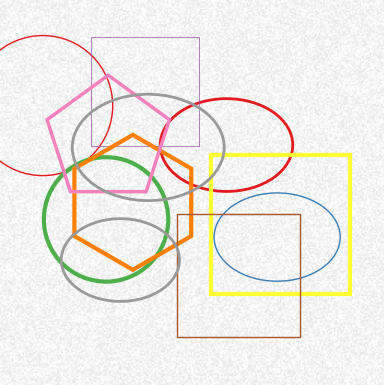[{"shape": "oval", "thickness": 2, "radius": 0.86, "center": [0.588, 0.623]}, {"shape": "circle", "thickness": 1, "radius": 0.91, "center": [0.111, 0.726]}, {"shape": "oval", "thickness": 1, "radius": 0.82, "center": [0.72, 0.384]}, {"shape": "circle", "thickness": 3, "radius": 0.81, "center": [0.275, 0.43]}, {"shape": "square", "thickness": 0.5, "radius": 0.7, "center": [0.376, 0.763]}, {"shape": "hexagon", "thickness": 3, "radius": 0.88, "center": [0.345, 0.474]}, {"shape": "square", "thickness": 3, "radius": 0.9, "center": [0.729, 0.416]}, {"shape": "square", "thickness": 1, "radius": 0.8, "center": [0.619, 0.284]}, {"shape": "pentagon", "thickness": 2.5, "radius": 0.84, "center": [0.281, 0.637]}, {"shape": "oval", "thickness": 2, "radius": 0.77, "center": [0.313, 0.325]}, {"shape": "oval", "thickness": 2, "radius": 0.99, "center": [0.385, 0.617]}]